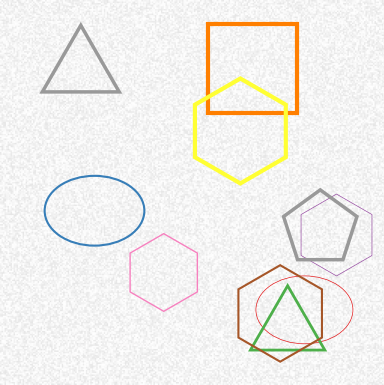[{"shape": "oval", "thickness": 0.5, "radius": 0.63, "center": [0.791, 0.195]}, {"shape": "oval", "thickness": 1.5, "radius": 0.65, "center": [0.245, 0.453]}, {"shape": "triangle", "thickness": 2, "radius": 0.56, "center": [0.747, 0.146]}, {"shape": "hexagon", "thickness": 0.5, "radius": 0.53, "center": [0.874, 0.39]}, {"shape": "square", "thickness": 3, "radius": 0.58, "center": [0.655, 0.822]}, {"shape": "hexagon", "thickness": 3, "radius": 0.68, "center": [0.624, 0.66]}, {"shape": "hexagon", "thickness": 1.5, "radius": 0.63, "center": [0.728, 0.186]}, {"shape": "hexagon", "thickness": 1, "radius": 0.5, "center": [0.425, 0.292]}, {"shape": "pentagon", "thickness": 2.5, "radius": 0.5, "center": [0.832, 0.407]}, {"shape": "triangle", "thickness": 2.5, "radius": 0.58, "center": [0.21, 0.819]}]